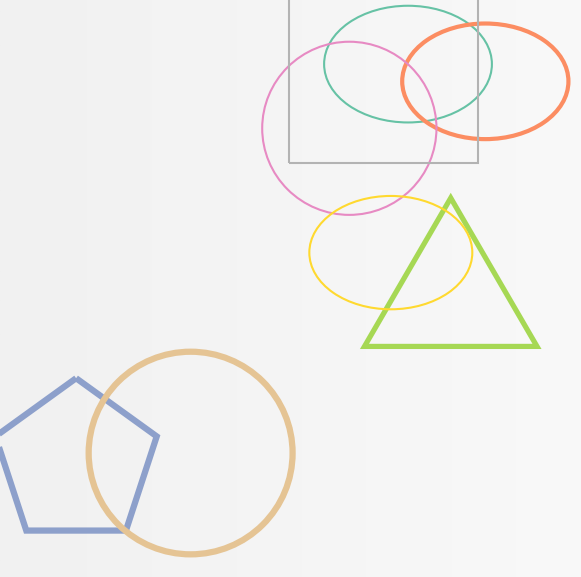[{"shape": "oval", "thickness": 1, "radius": 0.72, "center": [0.702, 0.888]}, {"shape": "oval", "thickness": 2, "radius": 0.71, "center": [0.835, 0.858]}, {"shape": "pentagon", "thickness": 3, "radius": 0.73, "center": [0.131, 0.198]}, {"shape": "circle", "thickness": 1, "radius": 0.75, "center": [0.601, 0.777]}, {"shape": "triangle", "thickness": 2.5, "radius": 0.86, "center": [0.775, 0.485]}, {"shape": "oval", "thickness": 1, "radius": 0.7, "center": [0.672, 0.562]}, {"shape": "circle", "thickness": 3, "radius": 0.88, "center": [0.328, 0.215]}, {"shape": "square", "thickness": 1, "radius": 0.81, "center": [0.66, 0.88]}]